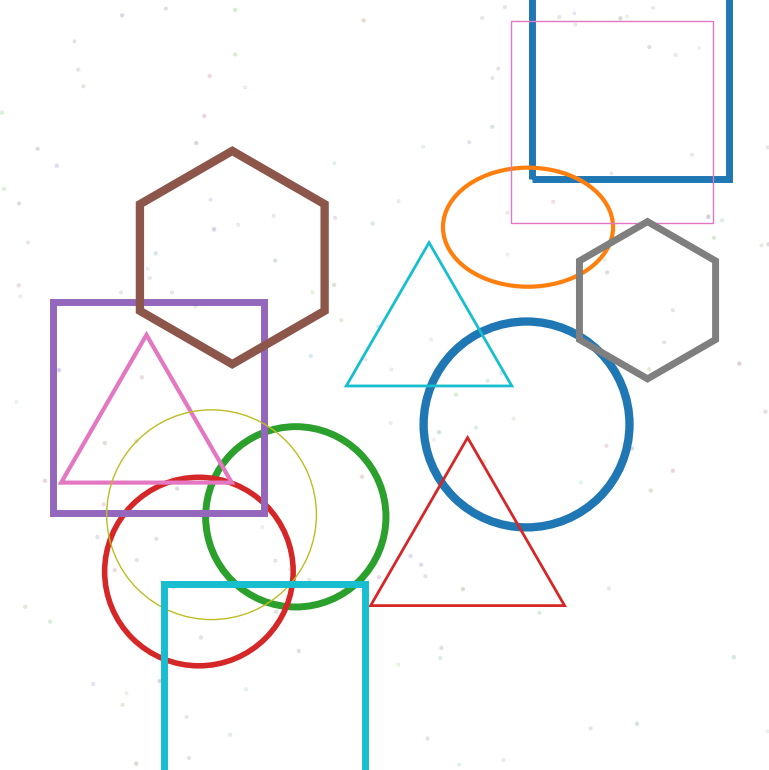[{"shape": "circle", "thickness": 3, "radius": 0.67, "center": [0.684, 0.449]}, {"shape": "square", "thickness": 2.5, "radius": 0.64, "center": [0.819, 0.895]}, {"shape": "oval", "thickness": 1.5, "radius": 0.55, "center": [0.686, 0.705]}, {"shape": "circle", "thickness": 2.5, "radius": 0.59, "center": [0.384, 0.329]}, {"shape": "triangle", "thickness": 1, "radius": 0.73, "center": [0.607, 0.286]}, {"shape": "circle", "thickness": 2, "radius": 0.61, "center": [0.258, 0.258]}, {"shape": "square", "thickness": 2.5, "radius": 0.69, "center": [0.206, 0.471]}, {"shape": "hexagon", "thickness": 3, "radius": 0.69, "center": [0.302, 0.666]}, {"shape": "square", "thickness": 0.5, "radius": 0.66, "center": [0.795, 0.841]}, {"shape": "triangle", "thickness": 1.5, "radius": 0.64, "center": [0.19, 0.437]}, {"shape": "hexagon", "thickness": 2.5, "radius": 0.51, "center": [0.841, 0.61]}, {"shape": "circle", "thickness": 0.5, "radius": 0.68, "center": [0.275, 0.332]}, {"shape": "triangle", "thickness": 1, "radius": 0.62, "center": [0.557, 0.561]}, {"shape": "square", "thickness": 2.5, "radius": 0.65, "center": [0.343, 0.111]}]